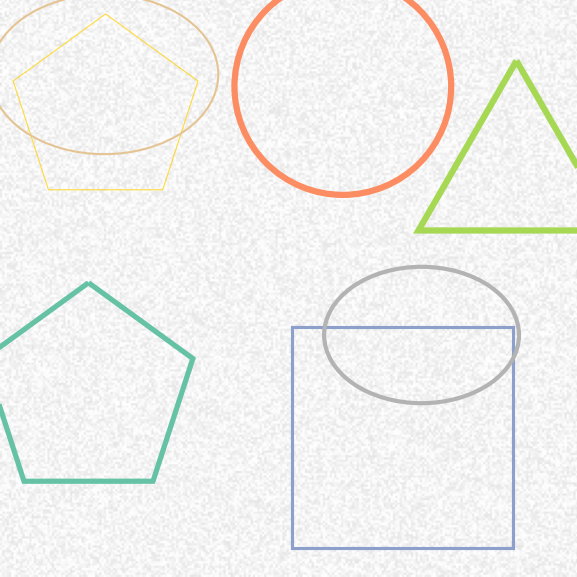[{"shape": "pentagon", "thickness": 2.5, "radius": 0.95, "center": [0.153, 0.32]}, {"shape": "circle", "thickness": 3, "radius": 0.94, "center": [0.594, 0.849]}, {"shape": "square", "thickness": 1.5, "radius": 0.96, "center": [0.697, 0.242]}, {"shape": "triangle", "thickness": 3, "radius": 0.98, "center": [0.894, 0.698]}, {"shape": "pentagon", "thickness": 0.5, "radius": 0.84, "center": [0.183, 0.807]}, {"shape": "oval", "thickness": 1, "radius": 0.99, "center": [0.18, 0.87]}, {"shape": "oval", "thickness": 2, "radius": 0.84, "center": [0.73, 0.419]}]